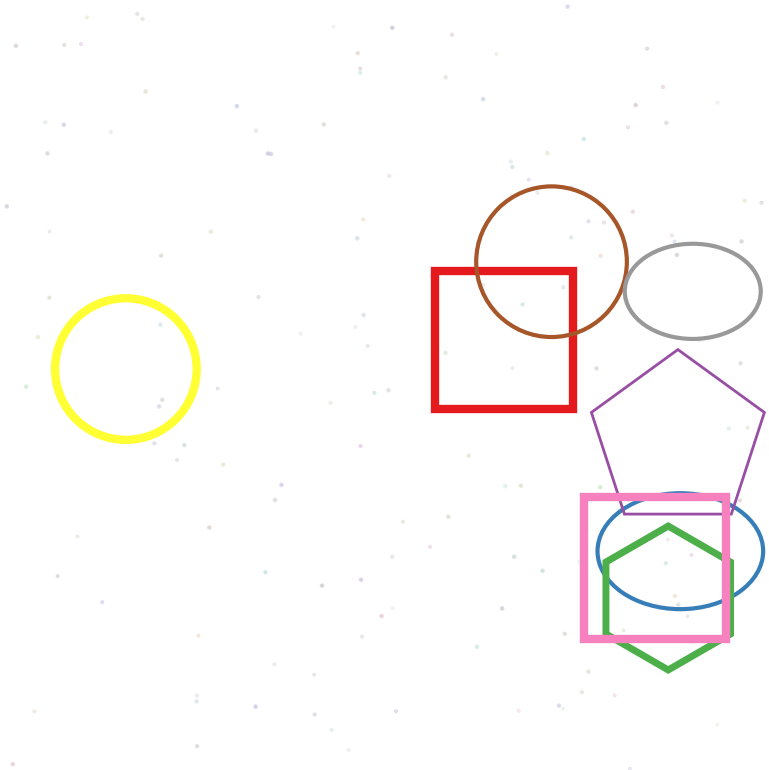[{"shape": "square", "thickness": 3, "radius": 0.45, "center": [0.654, 0.559]}, {"shape": "oval", "thickness": 1.5, "radius": 0.54, "center": [0.884, 0.284]}, {"shape": "hexagon", "thickness": 2.5, "radius": 0.47, "center": [0.868, 0.223]}, {"shape": "pentagon", "thickness": 1, "radius": 0.59, "center": [0.88, 0.428]}, {"shape": "circle", "thickness": 3, "radius": 0.46, "center": [0.163, 0.521]}, {"shape": "circle", "thickness": 1.5, "radius": 0.49, "center": [0.716, 0.66]}, {"shape": "square", "thickness": 3, "radius": 0.46, "center": [0.85, 0.262]}, {"shape": "oval", "thickness": 1.5, "radius": 0.44, "center": [0.9, 0.622]}]